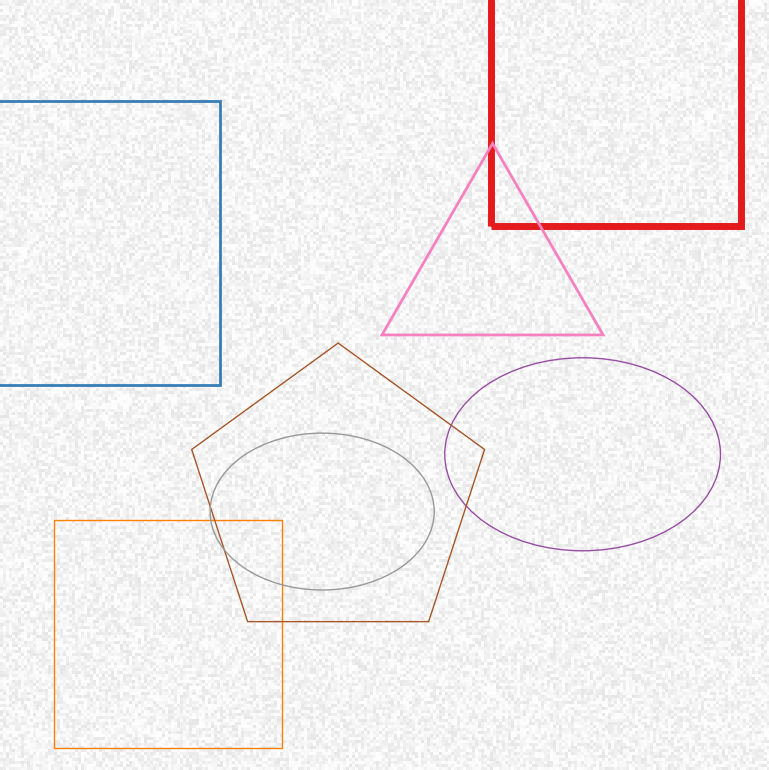[{"shape": "square", "thickness": 2.5, "radius": 0.81, "center": [0.8, 0.87]}, {"shape": "square", "thickness": 1, "radius": 0.92, "center": [0.102, 0.685]}, {"shape": "oval", "thickness": 0.5, "radius": 0.9, "center": [0.757, 0.41]}, {"shape": "square", "thickness": 0.5, "radius": 0.74, "center": [0.218, 0.177]}, {"shape": "pentagon", "thickness": 0.5, "radius": 1.0, "center": [0.439, 0.354]}, {"shape": "triangle", "thickness": 1, "radius": 0.83, "center": [0.64, 0.648]}, {"shape": "oval", "thickness": 0.5, "radius": 0.73, "center": [0.418, 0.336]}]